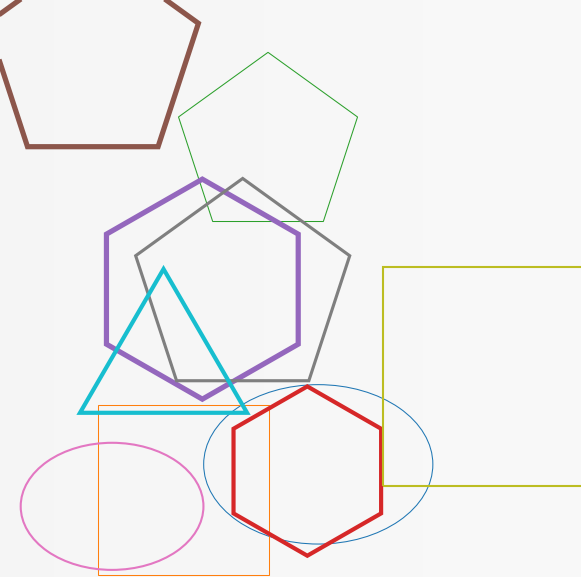[{"shape": "oval", "thickness": 0.5, "radius": 0.99, "center": [0.548, 0.195]}, {"shape": "square", "thickness": 0.5, "radius": 0.74, "center": [0.316, 0.151]}, {"shape": "pentagon", "thickness": 0.5, "radius": 0.81, "center": [0.461, 0.747]}, {"shape": "hexagon", "thickness": 2, "radius": 0.73, "center": [0.529, 0.183]}, {"shape": "hexagon", "thickness": 2.5, "radius": 0.95, "center": [0.348, 0.498]}, {"shape": "pentagon", "thickness": 2.5, "radius": 0.96, "center": [0.16, 0.9]}, {"shape": "oval", "thickness": 1, "radius": 0.79, "center": [0.193, 0.122]}, {"shape": "pentagon", "thickness": 1.5, "radius": 0.97, "center": [0.418, 0.496]}, {"shape": "square", "thickness": 1, "radius": 0.95, "center": [0.85, 0.347]}, {"shape": "triangle", "thickness": 2, "radius": 0.83, "center": [0.281, 0.367]}]